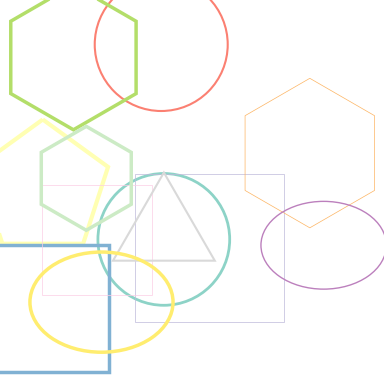[{"shape": "circle", "thickness": 2, "radius": 0.86, "center": [0.425, 0.378]}, {"shape": "pentagon", "thickness": 3, "radius": 0.89, "center": [0.111, 0.511]}, {"shape": "square", "thickness": 0.5, "radius": 0.96, "center": [0.544, 0.356]}, {"shape": "circle", "thickness": 1.5, "radius": 0.86, "center": [0.419, 0.884]}, {"shape": "square", "thickness": 2.5, "radius": 0.82, "center": [0.118, 0.199]}, {"shape": "hexagon", "thickness": 0.5, "radius": 0.97, "center": [0.805, 0.602]}, {"shape": "hexagon", "thickness": 2.5, "radius": 0.94, "center": [0.191, 0.851]}, {"shape": "square", "thickness": 0.5, "radius": 0.72, "center": [0.251, 0.377]}, {"shape": "triangle", "thickness": 1.5, "radius": 0.76, "center": [0.426, 0.399]}, {"shape": "oval", "thickness": 1, "radius": 0.81, "center": [0.841, 0.363]}, {"shape": "hexagon", "thickness": 2.5, "radius": 0.67, "center": [0.224, 0.537]}, {"shape": "oval", "thickness": 2.5, "radius": 0.93, "center": [0.264, 0.215]}]